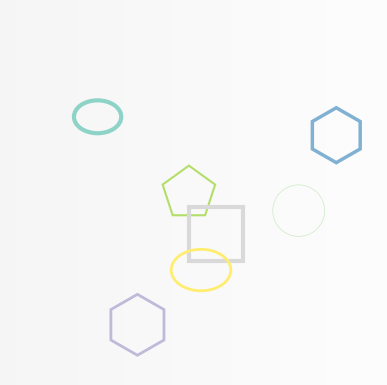[{"shape": "oval", "thickness": 3, "radius": 0.31, "center": [0.252, 0.697]}, {"shape": "hexagon", "thickness": 2, "radius": 0.4, "center": [0.355, 0.156]}, {"shape": "hexagon", "thickness": 2.5, "radius": 0.36, "center": [0.868, 0.649]}, {"shape": "pentagon", "thickness": 1.5, "radius": 0.36, "center": [0.487, 0.499]}, {"shape": "square", "thickness": 3, "radius": 0.35, "center": [0.558, 0.393]}, {"shape": "circle", "thickness": 0.5, "radius": 0.33, "center": [0.771, 0.453]}, {"shape": "oval", "thickness": 2, "radius": 0.38, "center": [0.519, 0.299]}]